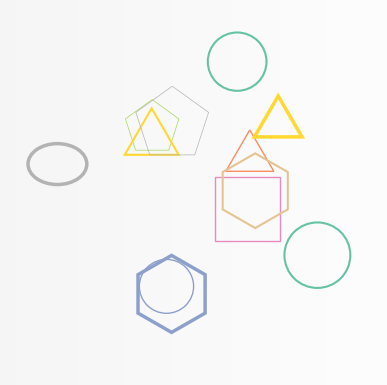[{"shape": "circle", "thickness": 1.5, "radius": 0.43, "center": [0.819, 0.337]}, {"shape": "circle", "thickness": 1.5, "radius": 0.38, "center": [0.612, 0.84]}, {"shape": "triangle", "thickness": 1, "radius": 0.36, "center": [0.645, 0.591]}, {"shape": "hexagon", "thickness": 2.5, "radius": 0.5, "center": [0.443, 0.237]}, {"shape": "circle", "thickness": 1, "radius": 0.35, "center": [0.43, 0.256]}, {"shape": "square", "thickness": 1, "radius": 0.41, "center": [0.639, 0.456]}, {"shape": "pentagon", "thickness": 0.5, "radius": 0.36, "center": [0.393, 0.669]}, {"shape": "triangle", "thickness": 1.5, "radius": 0.4, "center": [0.391, 0.638]}, {"shape": "triangle", "thickness": 2.5, "radius": 0.35, "center": [0.718, 0.68]}, {"shape": "hexagon", "thickness": 1.5, "radius": 0.49, "center": [0.659, 0.505]}, {"shape": "pentagon", "thickness": 0.5, "radius": 0.49, "center": [0.444, 0.678]}, {"shape": "oval", "thickness": 2.5, "radius": 0.38, "center": [0.148, 0.574]}]